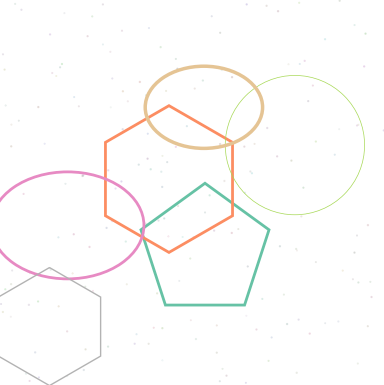[{"shape": "pentagon", "thickness": 2, "radius": 0.87, "center": [0.532, 0.349]}, {"shape": "hexagon", "thickness": 2, "radius": 0.95, "center": [0.439, 0.535]}, {"shape": "oval", "thickness": 2, "radius": 0.99, "center": [0.175, 0.415]}, {"shape": "circle", "thickness": 0.5, "radius": 0.9, "center": [0.766, 0.623]}, {"shape": "oval", "thickness": 2.5, "radius": 0.76, "center": [0.53, 0.721]}, {"shape": "hexagon", "thickness": 1, "radius": 0.77, "center": [0.129, 0.152]}]